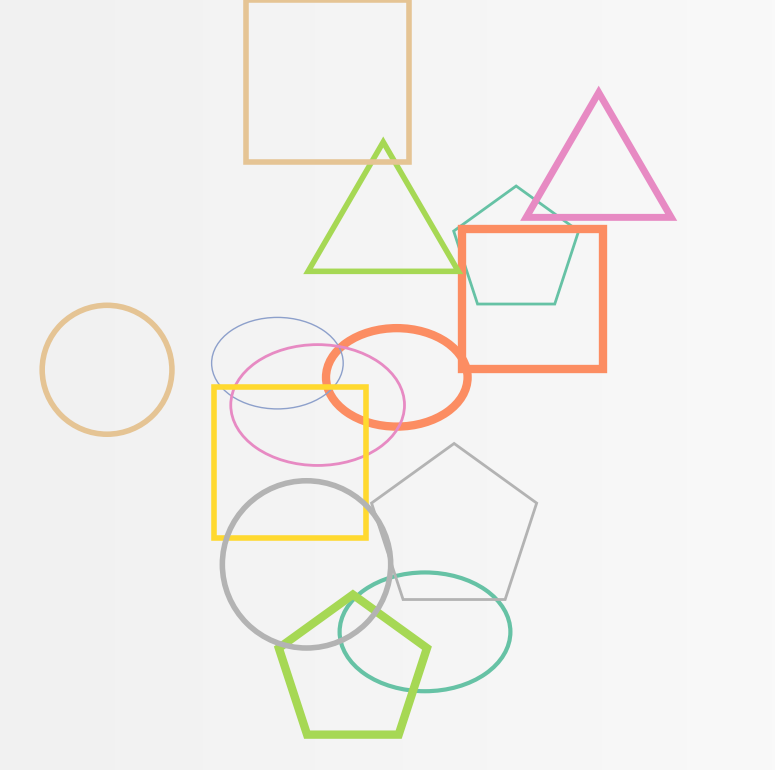[{"shape": "oval", "thickness": 1.5, "radius": 0.55, "center": [0.548, 0.179]}, {"shape": "pentagon", "thickness": 1, "radius": 0.42, "center": [0.666, 0.674]}, {"shape": "oval", "thickness": 3, "radius": 0.46, "center": [0.512, 0.51]}, {"shape": "square", "thickness": 3, "radius": 0.45, "center": [0.687, 0.612]}, {"shape": "oval", "thickness": 0.5, "radius": 0.42, "center": [0.358, 0.528]}, {"shape": "oval", "thickness": 1, "radius": 0.56, "center": [0.41, 0.474]}, {"shape": "triangle", "thickness": 2.5, "radius": 0.54, "center": [0.773, 0.772]}, {"shape": "triangle", "thickness": 2, "radius": 0.56, "center": [0.494, 0.704]}, {"shape": "pentagon", "thickness": 3, "radius": 0.5, "center": [0.455, 0.127]}, {"shape": "square", "thickness": 2, "radius": 0.49, "center": [0.374, 0.4]}, {"shape": "square", "thickness": 2, "radius": 0.53, "center": [0.423, 0.895]}, {"shape": "circle", "thickness": 2, "radius": 0.42, "center": [0.138, 0.52]}, {"shape": "pentagon", "thickness": 1, "radius": 0.56, "center": [0.586, 0.312]}, {"shape": "circle", "thickness": 2, "radius": 0.54, "center": [0.396, 0.267]}]